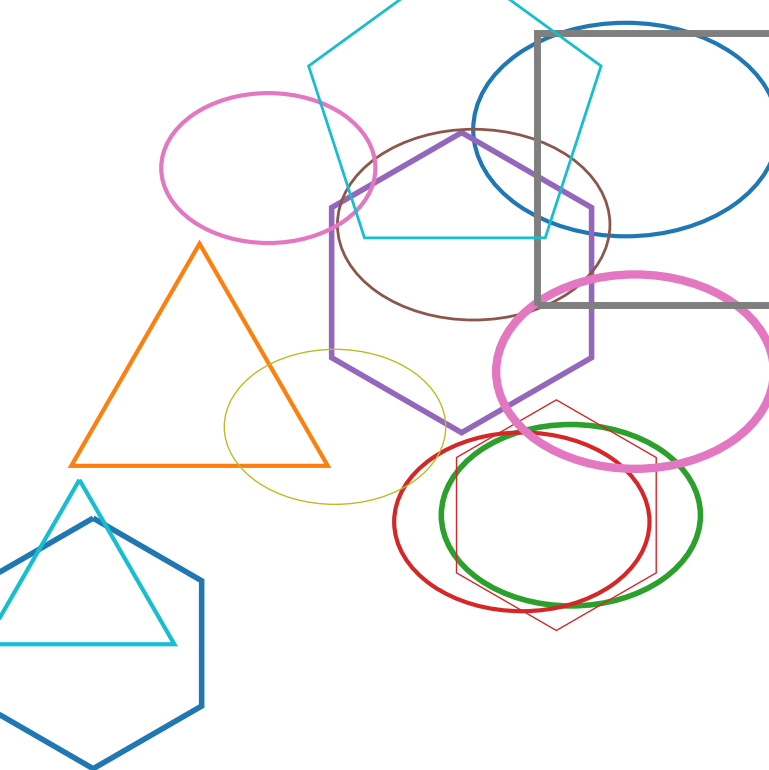[{"shape": "hexagon", "thickness": 2, "radius": 0.81, "center": [0.121, 0.164]}, {"shape": "oval", "thickness": 1.5, "radius": 0.99, "center": [0.813, 0.832]}, {"shape": "triangle", "thickness": 1.5, "radius": 0.96, "center": [0.259, 0.491]}, {"shape": "oval", "thickness": 2, "radius": 0.84, "center": [0.741, 0.331]}, {"shape": "hexagon", "thickness": 0.5, "radius": 0.75, "center": [0.723, 0.331]}, {"shape": "oval", "thickness": 1.5, "radius": 0.83, "center": [0.678, 0.322]}, {"shape": "hexagon", "thickness": 2, "radius": 0.97, "center": [0.599, 0.633]}, {"shape": "oval", "thickness": 1, "radius": 0.88, "center": [0.615, 0.708]}, {"shape": "oval", "thickness": 3, "radius": 0.9, "center": [0.825, 0.517]}, {"shape": "oval", "thickness": 1.5, "radius": 0.7, "center": [0.348, 0.782]}, {"shape": "square", "thickness": 2.5, "radius": 0.88, "center": [0.874, 0.78]}, {"shape": "oval", "thickness": 0.5, "radius": 0.72, "center": [0.435, 0.446]}, {"shape": "pentagon", "thickness": 1, "radius": 1.0, "center": [0.591, 0.853]}, {"shape": "triangle", "thickness": 1.5, "radius": 0.71, "center": [0.103, 0.234]}]